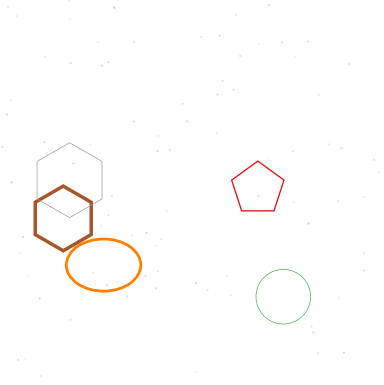[{"shape": "pentagon", "thickness": 1, "radius": 0.36, "center": [0.67, 0.51]}, {"shape": "circle", "thickness": 0.5, "radius": 0.35, "center": [0.736, 0.229]}, {"shape": "oval", "thickness": 2, "radius": 0.48, "center": [0.269, 0.312]}, {"shape": "hexagon", "thickness": 2.5, "radius": 0.42, "center": [0.164, 0.433]}, {"shape": "hexagon", "thickness": 0.5, "radius": 0.49, "center": [0.181, 0.532]}]